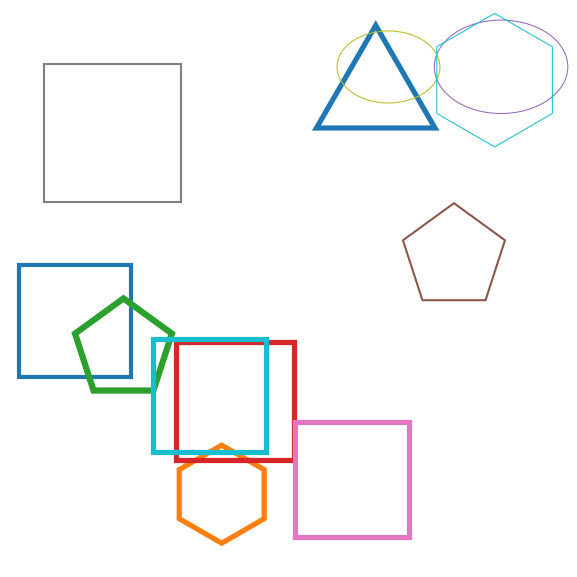[{"shape": "triangle", "thickness": 2.5, "radius": 0.59, "center": [0.651, 0.837]}, {"shape": "square", "thickness": 2, "radius": 0.49, "center": [0.13, 0.444]}, {"shape": "hexagon", "thickness": 2.5, "radius": 0.42, "center": [0.384, 0.143]}, {"shape": "pentagon", "thickness": 3, "radius": 0.44, "center": [0.214, 0.394]}, {"shape": "square", "thickness": 2.5, "radius": 0.51, "center": [0.407, 0.305]}, {"shape": "oval", "thickness": 0.5, "radius": 0.58, "center": [0.868, 0.883]}, {"shape": "pentagon", "thickness": 1, "radius": 0.46, "center": [0.786, 0.554]}, {"shape": "square", "thickness": 2.5, "radius": 0.5, "center": [0.61, 0.169]}, {"shape": "square", "thickness": 1, "radius": 0.59, "center": [0.195, 0.769]}, {"shape": "oval", "thickness": 0.5, "radius": 0.45, "center": [0.673, 0.883]}, {"shape": "square", "thickness": 2.5, "radius": 0.49, "center": [0.363, 0.314]}, {"shape": "hexagon", "thickness": 0.5, "radius": 0.58, "center": [0.856, 0.86]}]